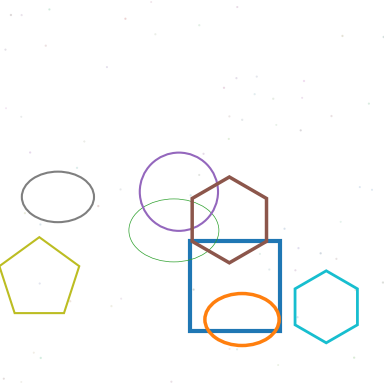[{"shape": "square", "thickness": 3, "radius": 0.59, "center": [0.609, 0.256]}, {"shape": "oval", "thickness": 2.5, "radius": 0.48, "center": [0.629, 0.17]}, {"shape": "oval", "thickness": 0.5, "radius": 0.58, "center": [0.452, 0.402]}, {"shape": "circle", "thickness": 1.5, "radius": 0.51, "center": [0.465, 0.502]}, {"shape": "hexagon", "thickness": 2.5, "radius": 0.56, "center": [0.596, 0.429]}, {"shape": "oval", "thickness": 1.5, "radius": 0.47, "center": [0.15, 0.489]}, {"shape": "pentagon", "thickness": 1.5, "radius": 0.55, "center": [0.102, 0.275]}, {"shape": "hexagon", "thickness": 2, "radius": 0.47, "center": [0.847, 0.203]}]